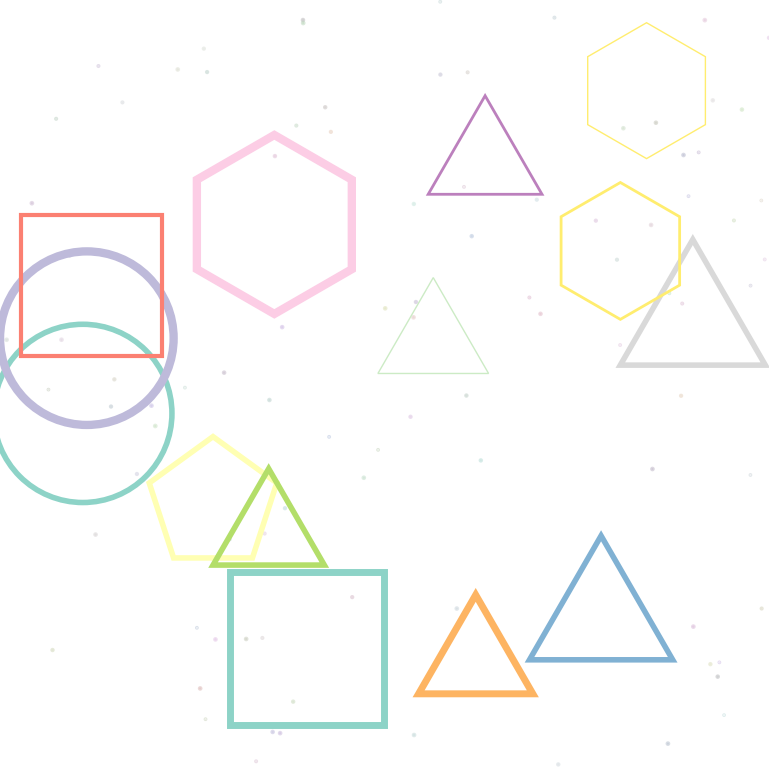[{"shape": "circle", "thickness": 2, "radius": 0.58, "center": [0.108, 0.463]}, {"shape": "square", "thickness": 2.5, "radius": 0.5, "center": [0.399, 0.158]}, {"shape": "pentagon", "thickness": 2, "radius": 0.44, "center": [0.277, 0.346]}, {"shape": "circle", "thickness": 3, "radius": 0.56, "center": [0.113, 0.561]}, {"shape": "square", "thickness": 1.5, "radius": 0.46, "center": [0.119, 0.629]}, {"shape": "triangle", "thickness": 2, "radius": 0.54, "center": [0.781, 0.197]}, {"shape": "triangle", "thickness": 2.5, "radius": 0.43, "center": [0.618, 0.142]}, {"shape": "triangle", "thickness": 2, "radius": 0.42, "center": [0.349, 0.308]}, {"shape": "hexagon", "thickness": 3, "radius": 0.58, "center": [0.356, 0.708]}, {"shape": "triangle", "thickness": 2, "radius": 0.54, "center": [0.9, 0.58]}, {"shape": "triangle", "thickness": 1, "radius": 0.43, "center": [0.63, 0.79]}, {"shape": "triangle", "thickness": 0.5, "radius": 0.41, "center": [0.563, 0.556]}, {"shape": "hexagon", "thickness": 1, "radius": 0.44, "center": [0.806, 0.674]}, {"shape": "hexagon", "thickness": 0.5, "radius": 0.44, "center": [0.84, 0.882]}]